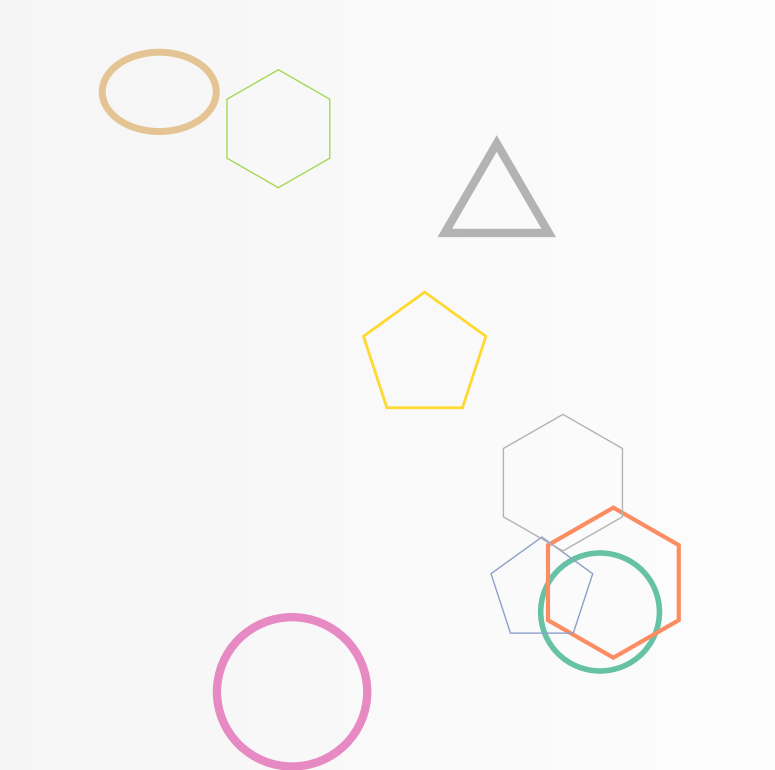[{"shape": "circle", "thickness": 2, "radius": 0.38, "center": [0.774, 0.205]}, {"shape": "hexagon", "thickness": 1.5, "radius": 0.49, "center": [0.791, 0.243]}, {"shape": "pentagon", "thickness": 0.5, "radius": 0.34, "center": [0.699, 0.234]}, {"shape": "circle", "thickness": 3, "radius": 0.48, "center": [0.377, 0.102]}, {"shape": "hexagon", "thickness": 0.5, "radius": 0.38, "center": [0.359, 0.833]}, {"shape": "pentagon", "thickness": 1, "radius": 0.42, "center": [0.548, 0.538]}, {"shape": "oval", "thickness": 2.5, "radius": 0.37, "center": [0.205, 0.881]}, {"shape": "triangle", "thickness": 3, "radius": 0.39, "center": [0.641, 0.736]}, {"shape": "hexagon", "thickness": 0.5, "radius": 0.44, "center": [0.726, 0.373]}]